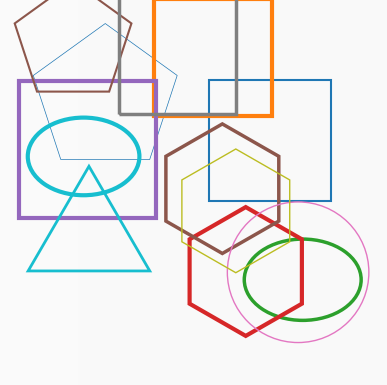[{"shape": "square", "thickness": 1.5, "radius": 0.79, "center": [0.696, 0.635]}, {"shape": "pentagon", "thickness": 0.5, "radius": 0.98, "center": [0.272, 0.744]}, {"shape": "square", "thickness": 3, "radius": 0.76, "center": [0.549, 0.85]}, {"shape": "oval", "thickness": 2.5, "radius": 0.75, "center": [0.781, 0.273]}, {"shape": "hexagon", "thickness": 3, "radius": 0.84, "center": [0.634, 0.295]}, {"shape": "square", "thickness": 3, "radius": 0.89, "center": [0.226, 0.611]}, {"shape": "pentagon", "thickness": 1.5, "radius": 0.79, "center": [0.189, 0.89]}, {"shape": "hexagon", "thickness": 2.5, "radius": 0.84, "center": [0.574, 0.51]}, {"shape": "circle", "thickness": 1, "radius": 0.91, "center": [0.769, 0.293]}, {"shape": "square", "thickness": 2.5, "radius": 0.76, "center": [0.458, 0.856]}, {"shape": "hexagon", "thickness": 1, "radius": 0.8, "center": [0.609, 0.452]}, {"shape": "oval", "thickness": 3, "radius": 0.72, "center": [0.216, 0.594]}, {"shape": "triangle", "thickness": 2, "radius": 0.91, "center": [0.23, 0.387]}]